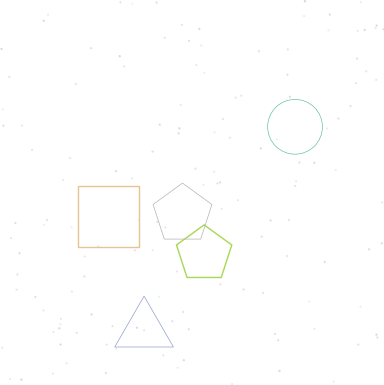[{"shape": "circle", "thickness": 0.5, "radius": 0.36, "center": [0.766, 0.671]}, {"shape": "triangle", "thickness": 0.5, "radius": 0.44, "center": [0.374, 0.143]}, {"shape": "pentagon", "thickness": 1, "radius": 0.38, "center": [0.53, 0.34]}, {"shape": "square", "thickness": 1, "radius": 0.39, "center": [0.282, 0.437]}, {"shape": "pentagon", "thickness": 0.5, "radius": 0.4, "center": [0.474, 0.444]}]